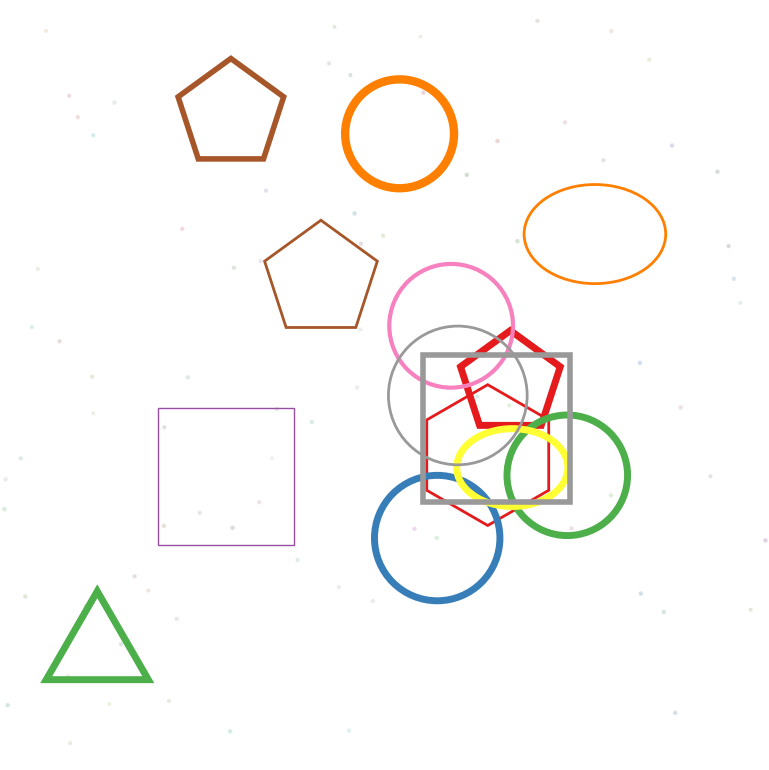[{"shape": "hexagon", "thickness": 1, "radius": 0.46, "center": [0.633, 0.409]}, {"shape": "pentagon", "thickness": 2.5, "radius": 0.34, "center": [0.663, 0.503]}, {"shape": "circle", "thickness": 2.5, "radius": 0.41, "center": [0.568, 0.301]}, {"shape": "circle", "thickness": 2.5, "radius": 0.39, "center": [0.737, 0.383]}, {"shape": "triangle", "thickness": 2.5, "radius": 0.38, "center": [0.126, 0.156]}, {"shape": "square", "thickness": 0.5, "radius": 0.44, "center": [0.294, 0.381]}, {"shape": "oval", "thickness": 1, "radius": 0.46, "center": [0.773, 0.696]}, {"shape": "circle", "thickness": 3, "radius": 0.35, "center": [0.519, 0.826]}, {"shape": "oval", "thickness": 2.5, "radius": 0.36, "center": [0.665, 0.393]}, {"shape": "pentagon", "thickness": 2, "radius": 0.36, "center": [0.3, 0.852]}, {"shape": "pentagon", "thickness": 1, "radius": 0.38, "center": [0.417, 0.637]}, {"shape": "circle", "thickness": 1.5, "radius": 0.4, "center": [0.586, 0.577]}, {"shape": "square", "thickness": 2, "radius": 0.48, "center": [0.644, 0.443]}, {"shape": "circle", "thickness": 1, "radius": 0.45, "center": [0.595, 0.486]}]